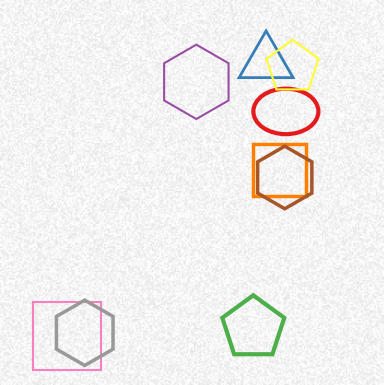[{"shape": "oval", "thickness": 3, "radius": 0.42, "center": [0.743, 0.711]}, {"shape": "triangle", "thickness": 2, "radius": 0.4, "center": [0.691, 0.839]}, {"shape": "pentagon", "thickness": 3, "radius": 0.42, "center": [0.658, 0.148]}, {"shape": "hexagon", "thickness": 1.5, "radius": 0.48, "center": [0.51, 0.787]}, {"shape": "square", "thickness": 2.5, "radius": 0.34, "center": [0.726, 0.559]}, {"shape": "pentagon", "thickness": 1.5, "radius": 0.36, "center": [0.76, 0.825]}, {"shape": "hexagon", "thickness": 2.5, "radius": 0.41, "center": [0.74, 0.539]}, {"shape": "square", "thickness": 1.5, "radius": 0.44, "center": [0.175, 0.128]}, {"shape": "hexagon", "thickness": 2.5, "radius": 0.42, "center": [0.22, 0.136]}]